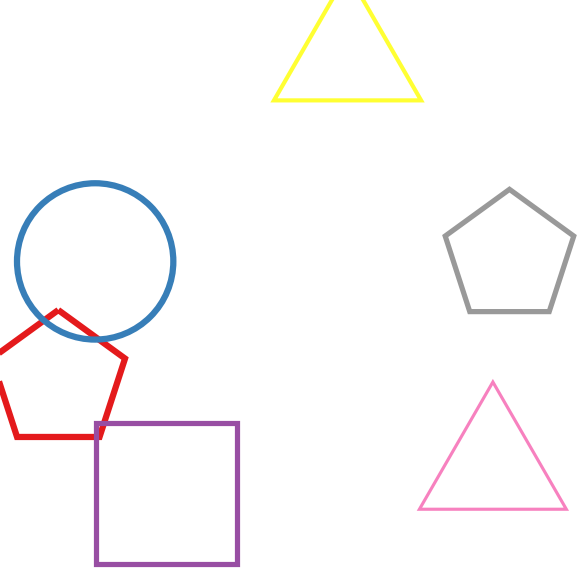[{"shape": "pentagon", "thickness": 3, "radius": 0.61, "center": [0.101, 0.341]}, {"shape": "circle", "thickness": 3, "radius": 0.68, "center": [0.165, 0.546]}, {"shape": "square", "thickness": 2.5, "radius": 0.61, "center": [0.289, 0.144]}, {"shape": "triangle", "thickness": 2, "radius": 0.74, "center": [0.602, 0.899]}, {"shape": "triangle", "thickness": 1.5, "radius": 0.73, "center": [0.853, 0.191]}, {"shape": "pentagon", "thickness": 2.5, "radius": 0.59, "center": [0.882, 0.554]}]